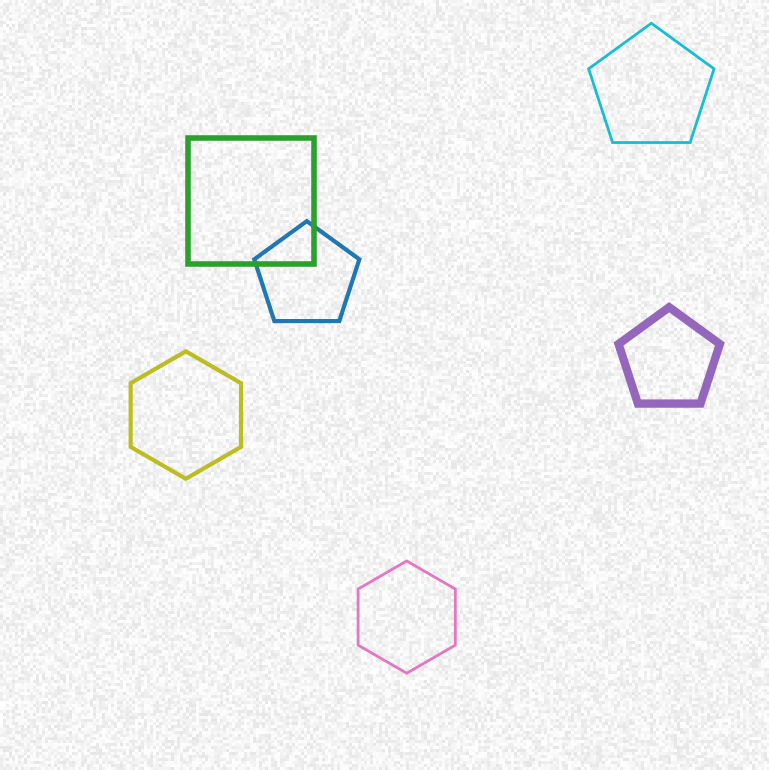[{"shape": "pentagon", "thickness": 1.5, "radius": 0.36, "center": [0.398, 0.641]}, {"shape": "square", "thickness": 2, "radius": 0.41, "center": [0.326, 0.739]}, {"shape": "pentagon", "thickness": 3, "radius": 0.35, "center": [0.869, 0.532]}, {"shape": "hexagon", "thickness": 1, "radius": 0.36, "center": [0.528, 0.199]}, {"shape": "hexagon", "thickness": 1.5, "radius": 0.41, "center": [0.241, 0.461]}, {"shape": "pentagon", "thickness": 1, "radius": 0.43, "center": [0.846, 0.884]}]